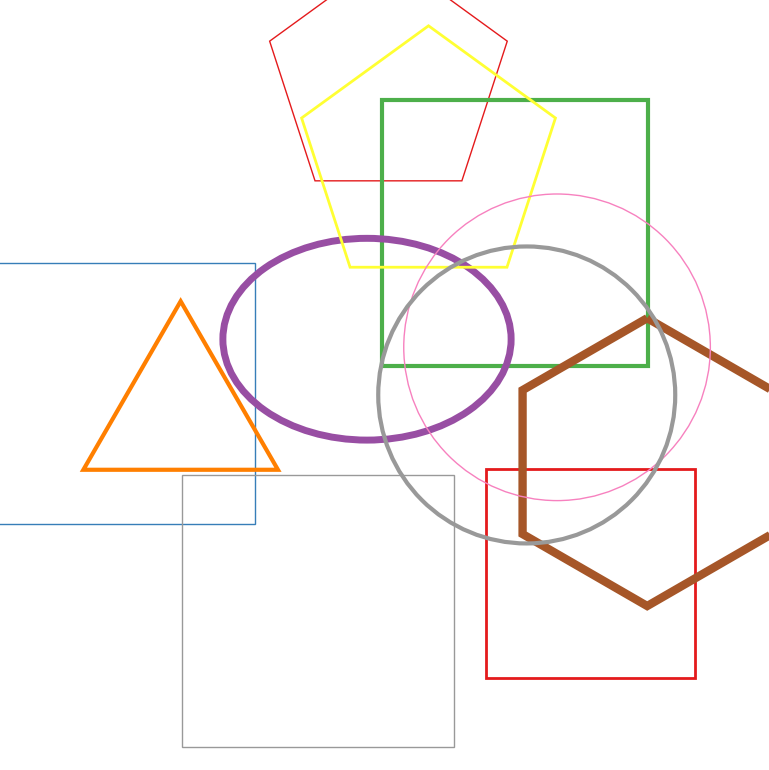[{"shape": "square", "thickness": 1, "radius": 0.68, "center": [0.767, 0.255]}, {"shape": "pentagon", "thickness": 0.5, "radius": 0.81, "center": [0.504, 0.896]}, {"shape": "square", "thickness": 0.5, "radius": 0.85, "center": [0.162, 0.489]}, {"shape": "square", "thickness": 1.5, "radius": 0.86, "center": [0.669, 0.697]}, {"shape": "oval", "thickness": 2.5, "radius": 0.94, "center": [0.477, 0.559]}, {"shape": "triangle", "thickness": 1.5, "radius": 0.73, "center": [0.235, 0.463]}, {"shape": "pentagon", "thickness": 1, "radius": 0.87, "center": [0.557, 0.793]}, {"shape": "hexagon", "thickness": 3, "radius": 0.93, "center": [0.841, 0.4]}, {"shape": "circle", "thickness": 0.5, "radius": 1.0, "center": [0.723, 0.549]}, {"shape": "circle", "thickness": 1.5, "radius": 0.96, "center": [0.684, 0.487]}, {"shape": "square", "thickness": 0.5, "radius": 0.88, "center": [0.413, 0.206]}]